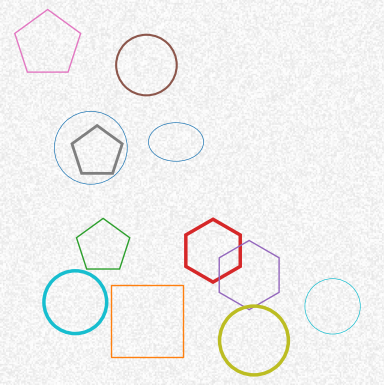[{"shape": "circle", "thickness": 0.5, "radius": 0.47, "center": [0.236, 0.616]}, {"shape": "oval", "thickness": 0.5, "radius": 0.36, "center": [0.457, 0.631]}, {"shape": "square", "thickness": 1, "radius": 0.47, "center": [0.381, 0.167]}, {"shape": "pentagon", "thickness": 1, "radius": 0.36, "center": [0.268, 0.36]}, {"shape": "hexagon", "thickness": 2.5, "radius": 0.41, "center": [0.553, 0.349]}, {"shape": "hexagon", "thickness": 1, "radius": 0.45, "center": [0.647, 0.286]}, {"shape": "circle", "thickness": 1.5, "radius": 0.39, "center": [0.38, 0.831]}, {"shape": "pentagon", "thickness": 1, "radius": 0.45, "center": [0.124, 0.885]}, {"shape": "pentagon", "thickness": 2, "radius": 0.34, "center": [0.252, 0.605]}, {"shape": "circle", "thickness": 2.5, "radius": 0.45, "center": [0.66, 0.116]}, {"shape": "circle", "thickness": 0.5, "radius": 0.36, "center": [0.864, 0.204]}, {"shape": "circle", "thickness": 2.5, "radius": 0.41, "center": [0.196, 0.215]}]